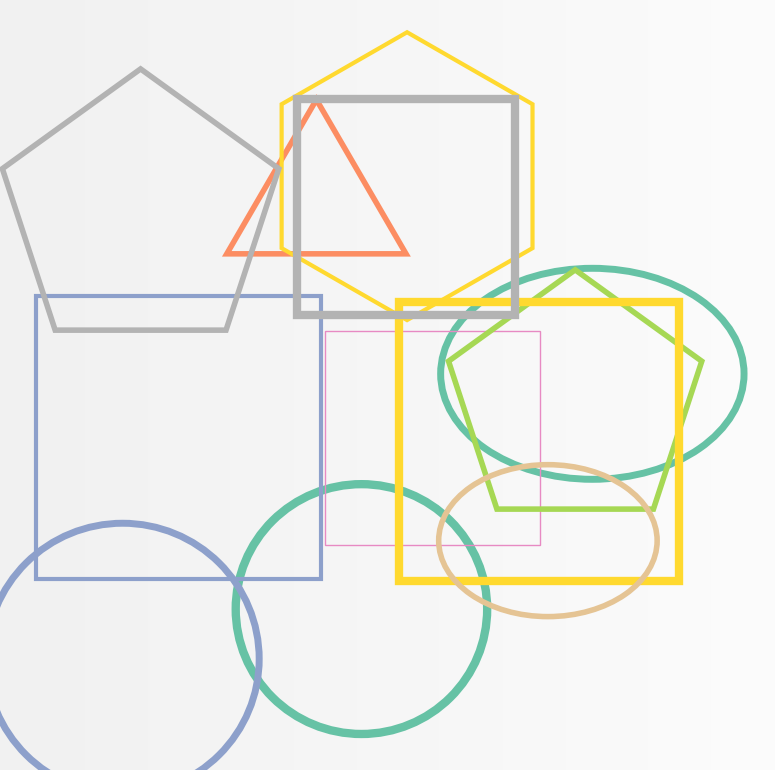[{"shape": "circle", "thickness": 3, "radius": 0.81, "center": [0.466, 0.209]}, {"shape": "oval", "thickness": 2.5, "radius": 0.98, "center": [0.764, 0.515]}, {"shape": "triangle", "thickness": 2, "radius": 0.67, "center": [0.408, 0.737]}, {"shape": "circle", "thickness": 2.5, "radius": 0.88, "center": [0.158, 0.144]}, {"shape": "square", "thickness": 1.5, "radius": 0.92, "center": [0.23, 0.432]}, {"shape": "square", "thickness": 0.5, "radius": 0.69, "center": [0.558, 0.432]}, {"shape": "pentagon", "thickness": 2, "radius": 0.86, "center": [0.742, 0.478]}, {"shape": "hexagon", "thickness": 1.5, "radius": 0.93, "center": [0.525, 0.771]}, {"shape": "square", "thickness": 3, "radius": 0.9, "center": [0.696, 0.427]}, {"shape": "oval", "thickness": 2, "radius": 0.7, "center": [0.707, 0.298]}, {"shape": "pentagon", "thickness": 2, "radius": 0.94, "center": [0.181, 0.723]}, {"shape": "square", "thickness": 3, "radius": 0.7, "center": [0.524, 0.732]}]